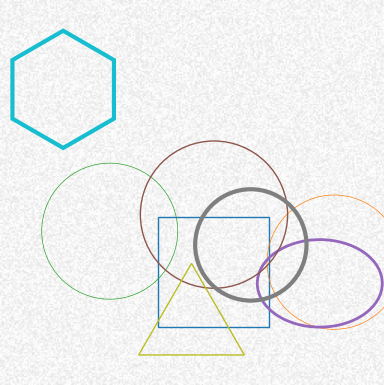[{"shape": "square", "thickness": 1, "radius": 0.72, "center": [0.554, 0.294]}, {"shape": "circle", "thickness": 0.5, "radius": 0.87, "center": [0.868, 0.319]}, {"shape": "circle", "thickness": 0.5, "radius": 0.88, "center": [0.285, 0.4]}, {"shape": "oval", "thickness": 2, "radius": 0.81, "center": [0.831, 0.264]}, {"shape": "circle", "thickness": 1, "radius": 0.96, "center": [0.556, 0.443]}, {"shape": "circle", "thickness": 3, "radius": 0.72, "center": [0.651, 0.364]}, {"shape": "triangle", "thickness": 1, "radius": 0.79, "center": [0.497, 0.157]}, {"shape": "hexagon", "thickness": 3, "radius": 0.76, "center": [0.164, 0.768]}]